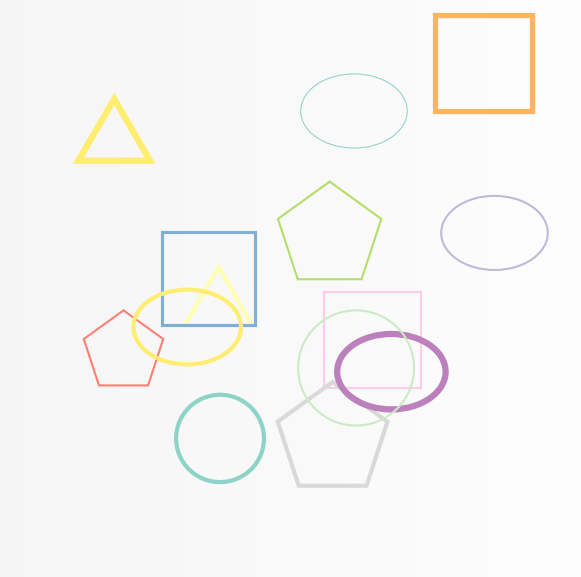[{"shape": "oval", "thickness": 0.5, "radius": 0.46, "center": [0.609, 0.807]}, {"shape": "circle", "thickness": 2, "radius": 0.38, "center": [0.379, 0.24]}, {"shape": "triangle", "thickness": 2, "radius": 0.34, "center": [0.376, 0.469]}, {"shape": "oval", "thickness": 1, "radius": 0.46, "center": [0.851, 0.596]}, {"shape": "pentagon", "thickness": 1, "radius": 0.36, "center": [0.212, 0.39]}, {"shape": "square", "thickness": 1.5, "radius": 0.4, "center": [0.359, 0.517]}, {"shape": "square", "thickness": 2.5, "radius": 0.42, "center": [0.832, 0.89]}, {"shape": "pentagon", "thickness": 1, "radius": 0.47, "center": [0.567, 0.591]}, {"shape": "square", "thickness": 1, "radius": 0.42, "center": [0.641, 0.41]}, {"shape": "pentagon", "thickness": 2, "radius": 0.5, "center": [0.572, 0.238]}, {"shape": "oval", "thickness": 3, "radius": 0.47, "center": [0.673, 0.356]}, {"shape": "circle", "thickness": 1, "radius": 0.5, "center": [0.613, 0.362]}, {"shape": "triangle", "thickness": 3, "radius": 0.36, "center": [0.196, 0.756]}, {"shape": "oval", "thickness": 2, "radius": 0.46, "center": [0.322, 0.433]}]